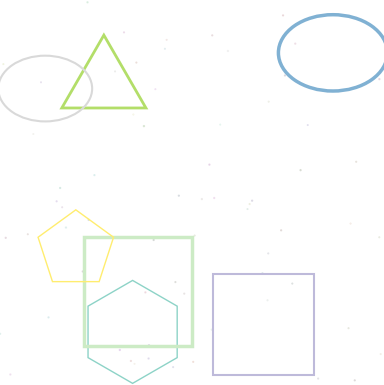[{"shape": "hexagon", "thickness": 1, "radius": 0.67, "center": [0.344, 0.138]}, {"shape": "square", "thickness": 1.5, "radius": 0.66, "center": [0.684, 0.157]}, {"shape": "oval", "thickness": 2.5, "radius": 0.71, "center": [0.865, 0.863]}, {"shape": "triangle", "thickness": 2, "radius": 0.63, "center": [0.27, 0.783]}, {"shape": "oval", "thickness": 1.5, "radius": 0.61, "center": [0.117, 0.77]}, {"shape": "square", "thickness": 2.5, "radius": 0.71, "center": [0.359, 0.242]}, {"shape": "pentagon", "thickness": 1, "radius": 0.52, "center": [0.197, 0.352]}]